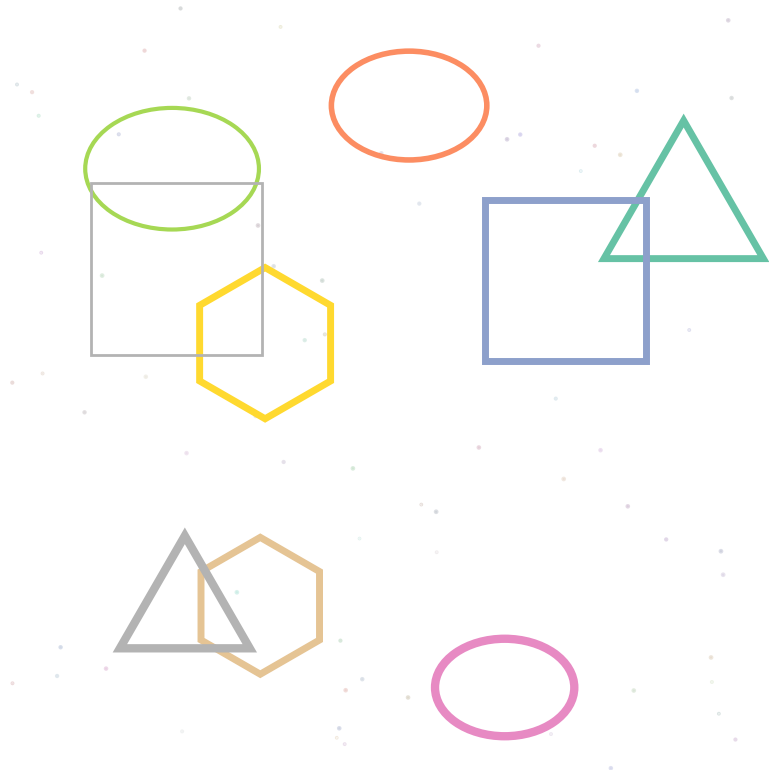[{"shape": "triangle", "thickness": 2.5, "radius": 0.6, "center": [0.888, 0.724]}, {"shape": "oval", "thickness": 2, "radius": 0.5, "center": [0.531, 0.863]}, {"shape": "square", "thickness": 2.5, "radius": 0.52, "center": [0.734, 0.636]}, {"shape": "oval", "thickness": 3, "radius": 0.45, "center": [0.655, 0.107]}, {"shape": "oval", "thickness": 1.5, "radius": 0.56, "center": [0.223, 0.781]}, {"shape": "hexagon", "thickness": 2.5, "radius": 0.49, "center": [0.344, 0.554]}, {"shape": "hexagon", "thickness": 2.5, "radius": 0.44, "center": [0.338, 0.213]}, {"shape": "square", "thickness": 1, "radius": 0.56, "center": [0.229, 0.65]}, {"shape": "triangle", "thickness": 3, "radius": 0.49, "center": [0.24, 0.207]}]